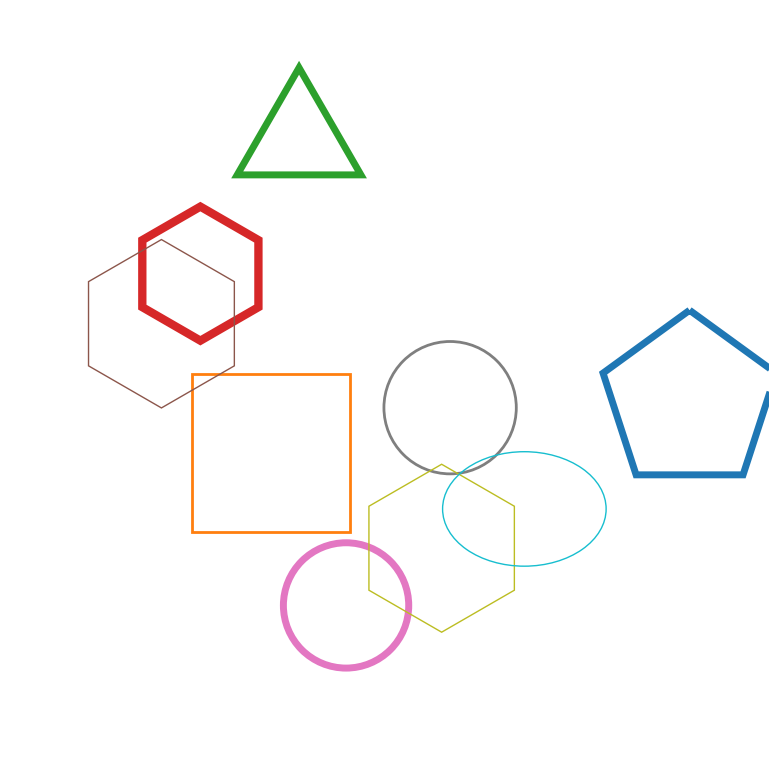[{"shape": "pentagon", "thickness": 2.5, "radius": 0.59, "center": [0.896, 0.479]}, {"shape": "square", "thickness": 1, "radius": 0.51, "center": [0.351, 0.412]}, {"shape": "triangle", "thickness": 2.5, "radius": 0.46, "center": [0.388, 0.819]}, {"shape": "hexagon", "thickness": 3, "radius": 0.44, "center": [0.26, 0.645]}, {"shape": "hexagon", "thickness": 0.5, "radius": 0.55, "center": [0.21, 0.58]}, {"shape": "circle", "thickness": 2.5, "radius": 0.41, "center": [0.449, 0.214]}, {"shape": "circle", "thickness": 1, "radius": 0.43, "center": [0.585, 0.471]}, {"shape": "hexagon", "thickness": 0.5, "radius": 0.55, "center": [0.574, 0.288]}, {"shape": "oval", "thickness": 0.5, "radius": 0.53, "center": [0.681, 0.339]}]